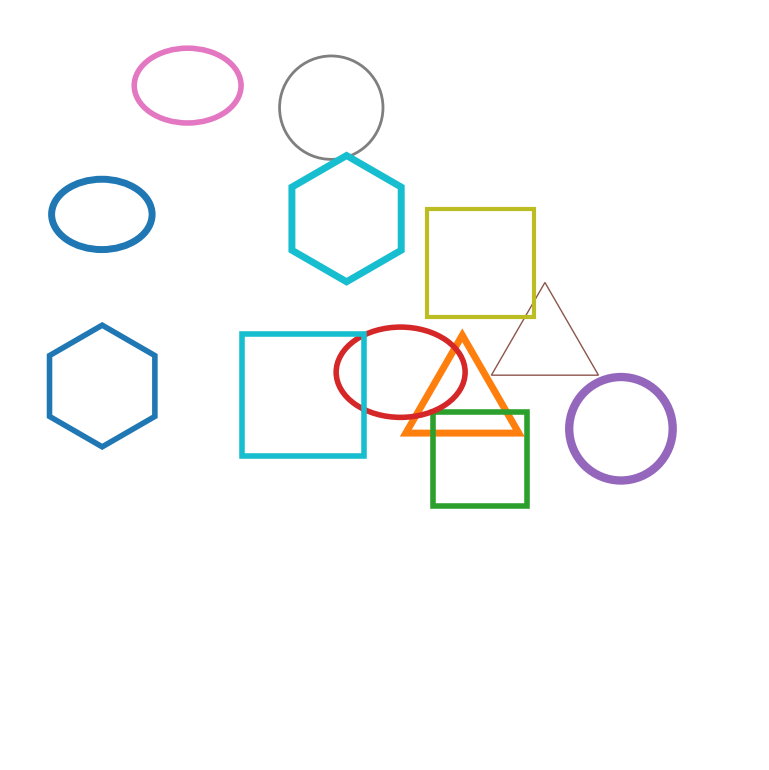[{"shape": "hexagon", "thickness": 2, "radius": 0.4, "center": [0.133, 0.499]}, {"shape": "oval", "thickness": 2.5, "radius": 0.33, "center": [0.132, 0.722]}, {"shape": "triangle", "thickness": 2.5, "radius": 0.42, "center": [0.6, 0.48]}, {"shape": "square", "thickness": 2, "radius": 0.31, "center": [0.623, 0.404]}, {"shape": "oval", "thickness": 2, "radius": 0.42, "center": [0.52, 0.517]}, {"shape": "circle", "thickness": 3, "radius": 0.34, "center": [0.806, 0.443]}, {"shape": "triangle", "thickness": 0.5, "radius": 0.4, "center": [0.708, 0.553]}, {"shape": "oval", "thickness": 2, "radius": 0.35, "center": [0.244, 0.889]}, {"shape": "circle", "thickness": 1, "radius": 0.34, "center": [0.43, 0.86]}, {"shape": "square", "thickness": 1.5, "radius": 0.35, "center": [0.624, 0.658]}, {"shape": "square", "thickness": 2, "radius": 0.4, "center": [0.393, 0.487]}, {"shape": "hexagon", "thickness": 2.5, "radius": 0.41, "center": [0.45, 0.716]}]